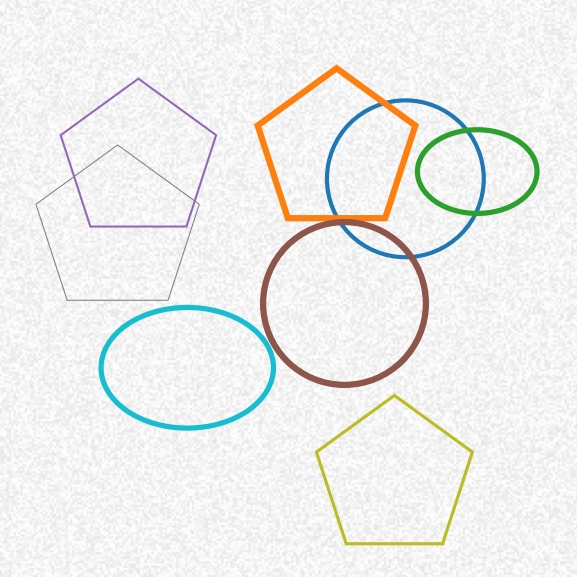[{"shape": "circle", "thickness": 2, "radius": 0.68, "center": [0.702, 0.69]}, {"shape": "pentagon", "thickness": 3, "radius": 0.72, "center": [0.583, 0.737]}, {"shape": "oval", "thickness": 2.5, "radius": 0.52, "center": [0.826, 0.702]}, {"shape": "pentagon", "thickness": 1, "radius": 0.71, "center": [0.24, 0.721]}, {"shape": "circle", "thickness": 3, "radius": 0.7, "center": [0.597, 0.474]}, {"shape": "pentagon", "thickness": 0.5, "radius": 0.74, "center": [0.204, 0.599]}, {"shape": "pentagon", "thickness": 1.5, "radius": 0.71, "center": [0.683, 0.172]}, {"shape": "oval", "thickness": 2.5, "radius": 0.75, "center": [0.324, 0.362]}]